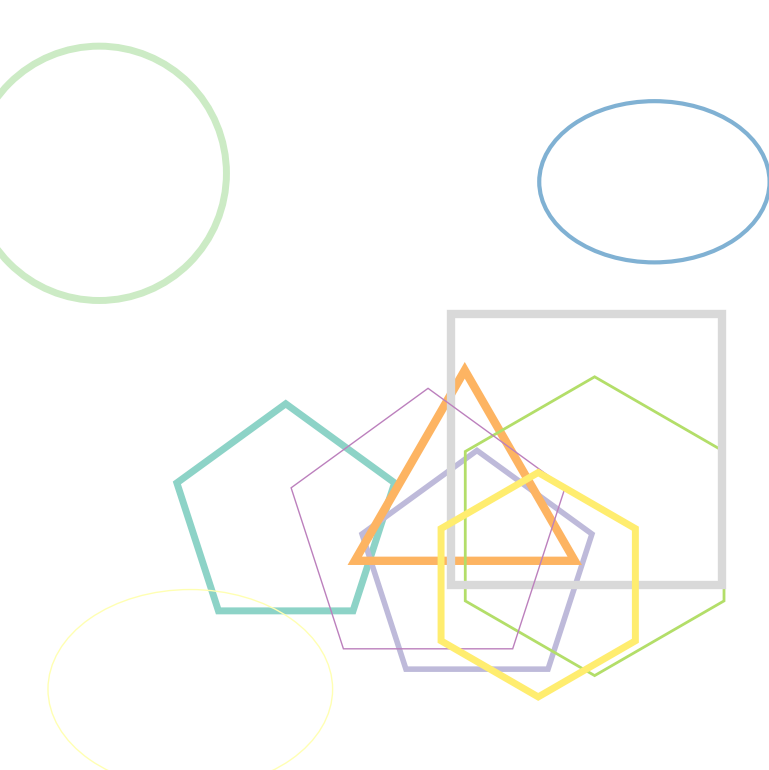[{"shape": "pentagon", "thickness": 2.5, "radius": 0.74, "center": [0.371, 0.327]}, {"shape": "oval", "thickness": 0.5, "radius": 0.92, "center": [0.247, 0.105]}, {"shape": "pentagon", "thickness": 2, "radius": 0.78, "center": [0.619, 0.258]}, {"shape": "oval", "thickness": 1.5, "radius": 0.75, "center": [0.85, 0.764]}, {"shape": "triangle", "thickness": 3, "radius": 0.82, "center": [0.604, 0.354]}, {"shape": "hexagon", "thickness": 1, "radius": 0.97, "center": [0.772, 0.317]}, {"shape": "square", "thickness": 3, "radius": 0.88, "center": [0.762, 0.416]}, {"shape": "pentagon", "thickness": 0.5, "radius": 0.93, "center": [0.556, 0.309]}, {"shape": "circle", "thickness": 2.5, "radius": 0.83, "center": [0.129, 0.775]}, {"shape": "hexagon", "thickness": 2.5, "radius": 0.73, "center": [0.699, 0.241]}]